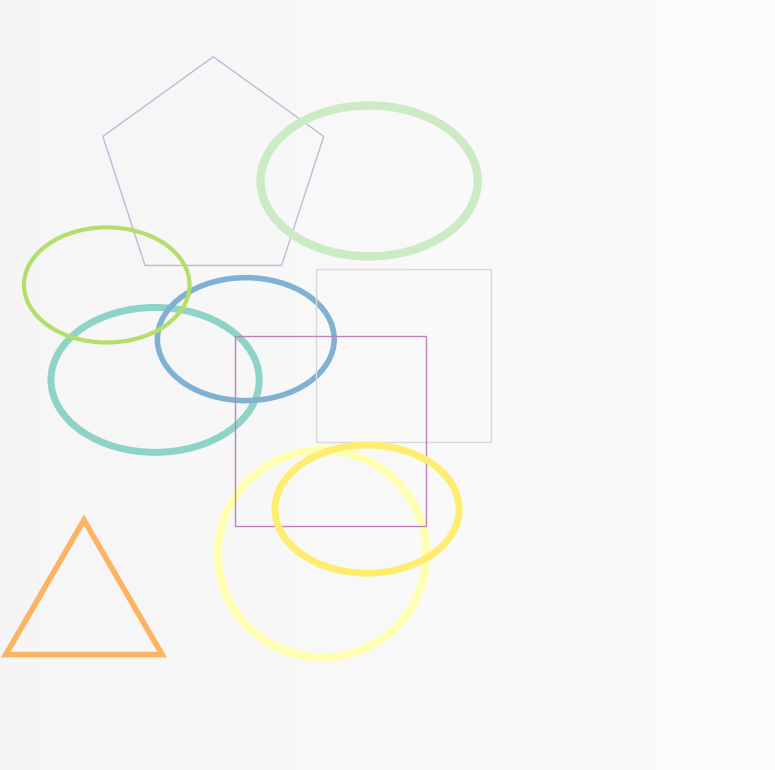[{"shape": "oval", "thickness": 2.5, "radius": 0.67, "center": [0.2, 0.507]}, {"shape": "circle", "thickness": 3, "radius": 0.67, "center": [0.416, 0.281]}, {"shape": "pentagon", "thickness": 0.5, "radius": 0.75, "center": [0.275, 0.776]}, {"shape": "oval", "thickness": 2, "radius": 0.57, "center": [0.317, 0.56]}, {"shape": "triangle", "thickness": 2, "radius": 0.58, "center": [0.108, 0.208]}, {"shape": "oval", "thickness": 1.5, "radius": 0.53, "center": [0.138, 0.63]}, {"shape": "square", "thickness": 0.5, "radius": 0.56, "center": [0.521, 0.538]}, {"shape": "square", "thickness": 0.5, "radius": 0.62, "center": [0.426, 0.441]}, {"shape": "oval", "thickness": 3, "radius": 0.7, "center": [0.476, 0.765]}, {"shape": "oval", "thickness": 2.5, "radius": 0.59, "center": [0.474, 0.339]}]